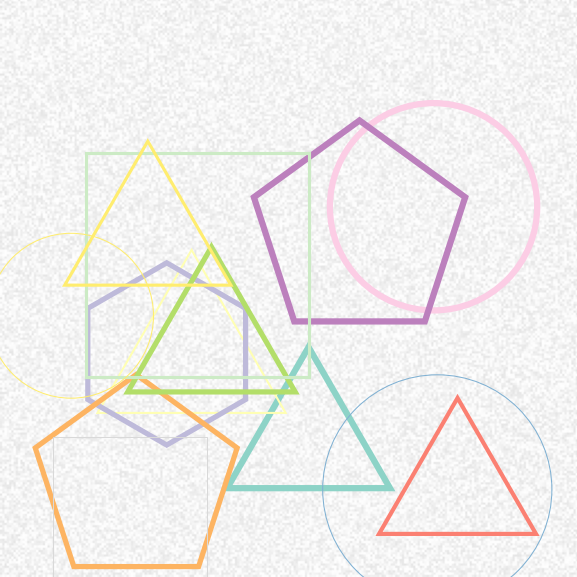[{"shape": "triangle", "thickness": 3, "radius": 0.81, "center": [0.534, 0.235]}, {"shape": "triangle", "thickness": 1, "radius": 0.94, "center": [0.332, 0.378]}, {"shape": "hexagon", "thickness": 2.5, "radius": 0.79, "center": [0.289, 0.386]}, {"shape": "triangle", "thickness": 2, "radius": 0.78, "center": [0.792, 0.153]}, {"shape": "circle", "thickness": 0.5, "radius": 0.99, "center": [0.757, 0.152]}, {"shape": "pentagon", "thickness": 2.5, "radius": 0.92, "center": [0.236, 0.167]}, {"shape": "triangle", "thickness": 2.5, "radius": 0.84, "center": [0.366, 0.404]}, {"shape": "circle", "thickness": 3, "radius": 0.9, "center": [0.751, 0.641]}, {"shape": "square", "thickness": 0.5, "radius": 0.67, "center": [0.225, 0.11]}, {"shape": "pentagon", "thickness": 3, "radius": 0.96, "center": [0.623, 0.598]}, {"shape": "square", "thickness": 1.5, "radius": 0.97, "center": [0.342, 0.541]}, {"shape": "circle", "thickness": 0.5, "radius": 0.71, "center": [0.123, 0.452]}, {"shape": "triangle", "thickness": 1.5, "radius": 0.83, "center": [0.256, 0.588]}]